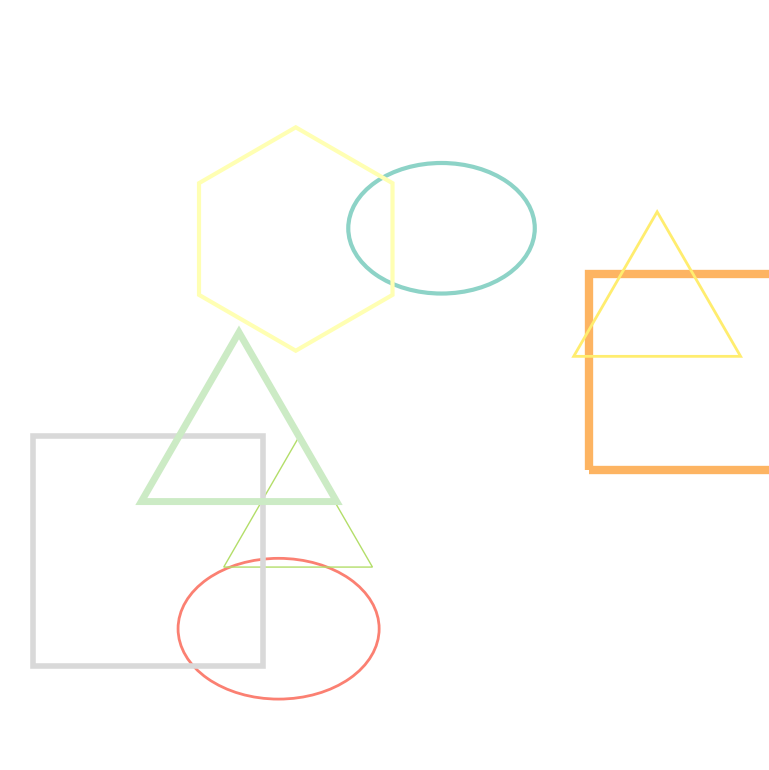[{"shape": "oval", "thickness": 1.5, "radius": 0.61, "center": [0.573, 0.704]}, {"shape": "hexagon", "thickness": 1.5, "radius": 0.73, "center": [0.384, 0.69]}, {"shape": "oval", "thickness": 1, "radius": 0.65, "center": [0.362, 0.183]}, {"shape": "square", "thickness": 3, "radius": 0.64, "center": [0.893, 0.517]}, {"shape": "triangle", "thickness": 0.5, "radius": 0.56, "center": [0.387, 0.319]}, {"shape": "square", "thickness": 2, "radius": 0.75, "center": [0.192, 0.284]}, {"shape": "triangle", "thickness": 2.5, "radius": 0.73, "center": [0.31, 0.422]}, {"shape": "triangle", "thickness": 1, "radius": 0.63, "center": [0.853, 0.6]}]